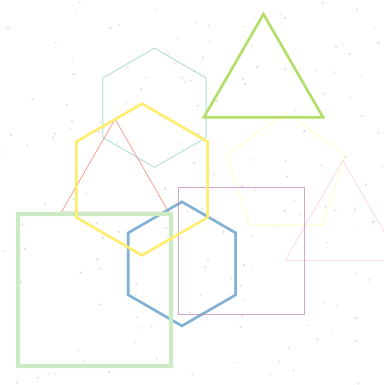[{"shape": "hexagon", "thickness": 0.5, "radius": 0.77, "center": [0.401, 0.72]}, {"shape": "pentagon", "thickness": 0.5, "radius": 0.81, "center": [0.742, 0.546]}, {"shape": "triangle", "thickness": 0.5, "radius": 0.81, "center": [0.299, 0.529]}, {"shape": "hexagon", "thickness": 2, "radius": 0.81, "center": [0.473, 0.315]}, {"shape": "triangle", "thickness": 2, "radius": 0.89, "center": [0.684, 0.785]}, {"shape": "triangle", "thickness": 0.5, "radius": 0.87, "center": [0.89, 0.41]}, {"shape": "square", "thickness": 0.5, "radius": 0.82, "center": [0.626, 0.35]}, {"shape": "square", "thickness": 3, "radius": 0.99, "center": [0.246, 0.247]}, {"shape": "hexagon", "thickness": 2, "radius": 0.98, "center": [0.369, 0.534]}]